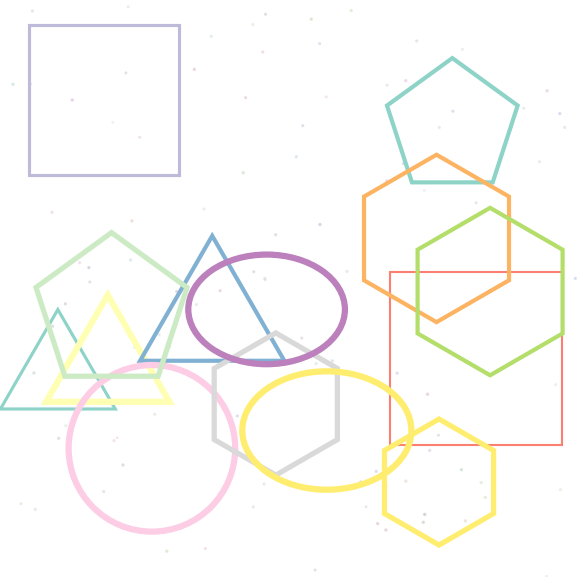[{"shape": "triangle", "thickness": 1.5, "radius": 0.57, "center": [0.1, 0.348]}, {"shape": "pentagon", "thickness": 2, "radius": 0.59, "center": [0.783, 0.78]}, {"shape": "triangle", "thickness": 3, "radius": 0.62, "center": [0.186, 0.365]}, {"shape": "square", "thickness": 1.5, "radius": 0.65, "center": [0.18, 0.826]}, {"shape": "square", "thickness": 1, "radius": 0.75, "center": [0.824, 0.378]}, {"shape": "triangle", "thickness": 2, "radius": 0.72, "center": [0.367, 0.447]}, {"shape": "hexagon", "thickness": 2, "radius": 0.72, "center": [0.756, 0.586]}, {"shape": "hexagon", "thickness": 2, "radius": 0.72, "center": [0.849, 0.494]}, {"shape": "circle", "thickness": 3, "radius": 0.72, "center": [0.263, 0.223]}, {"shape": "hexagon", "thickness": 2.5, "radius": 0.62, "center": [0.478, 0.3]}, {"shape": "oval", "thickness": 3, "radius": 0.68, "center": [0.462, 0.463]}, {"shape": "pentagon", "thickness": 2.5, "radius": 0.69, "center": [0.193, 0.459]}, {"shape": "hexagon", "thickness": 2.5, "radius": 0.55, "center": [0.76, 0.164]}, {"shape": "oval", "thickness": 3, "radius": 0.73, "center": [0.566, 0.254]}]